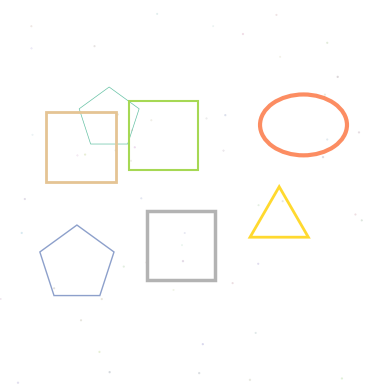[{"shape": "pentagon", "thickness": 0.5, "radius": 0.41, "center": [0.284, 0.692]}, {"shape": "oval", "thickness": 3, "radius": 0.56, "center": [0.788, 0.676]}, {"shape": "pentagon", "thickness": 1, "radius": 0.51, "center": [0.2, 0.314]}, {"shape": "square", "thickness": 1.5, "radius": 0.45, "center": [0.424, 0.649]}, {"shape": "triangle", "thickness": 2, "radius": 0.44, "center": [0.725, 0.428]}, {"shape": "square", "thickness": 2, "radius": 0.46, "center": [0.211, 0.619]}, {"shape": "square", "thickness": 2.5, "radius": 0.44, "center": [0.469, 0.363]}]